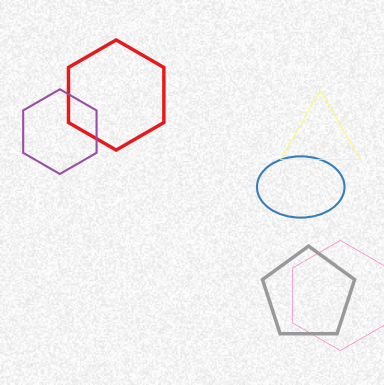[{"shape": "hexagon", "thickness": 2.5, "radius": 0.72, "center": [0.302, 0.753]}, {"shape": "oval", "thickness": 1.5, "radius": 0.57, "center": [0.781, 0.514]}, {"shape": "hexagon", "thickness": 1.5, "radius": 0.55, "center": [0.156, 0.658]}, {"shape": "triangle", "thickness": 0.5, "radius": 0.6, "center": [0.832, 0.645]}, {"shape": "hexagon", "thickness": 0.5, "radius": 0.72, "center": [0.884, 0.233]}, {"shape": "pentagon", "thickness": 2.5, "radius": 0.63, "center": [0.801, 0.235]}]